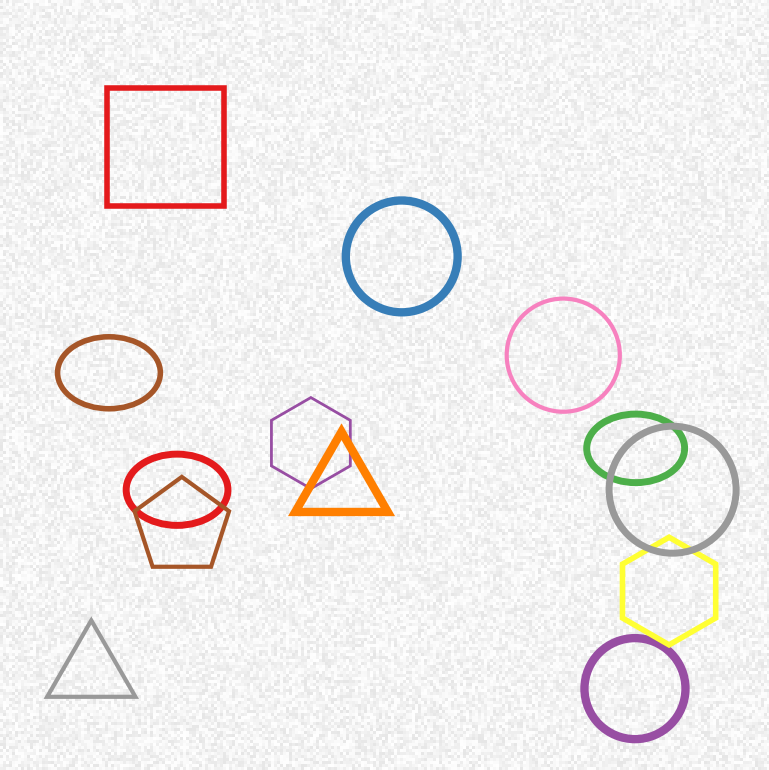[{"shape": "oval", "thickness": 2.5, "radius": 0.33, "center": [0.23, 0.364]}, {"shape": "square", "thickness": 2, "radius": 0.38, "center": [0.215, 0.809]}, {"shape": "circle", "thickness": 3, "radius": 0.36, "center": [0.522, 0.667]}, {"shape": "oval", "thickness": 2.5, "radius": 0.32, "center": [0.826, 0.418]}, {"shape": "hexagon", "thickness": 1, "radius": 0.3, "center": [0.404, 0.425]}, {"shape": "circle", "thickness": 3, "radius": 0.33, "center": [0.825, 0.106]}, {"shape": "triangle", "thickness": 3, "radius": 0.35, "center": [0.444, 0.37]}, {"shape": "hexagon", "thickness": 2, "radius": 0.35, "center": [0.869, 0.232]}, {"shape": "pentagon", "thickness": 1.5, "radius": 0.32, "center": [0.236, 0.316]}, {"shape": "oval", "thickness": 2, "radius": 0.33, "center": [0.142, 0.516]}, {"shape": "circle", "thickness": 1.5, "radius": 0.37, "center": [0.732, 0.539]}, {"shape": "circle", "thickness": 2.5, "radius": 0.41, "center": [0.874, 0.364]}, {"shape": "triangle", "thickness": 1.5, "radius": 0.33, "center": [0.119, 0.128]}]